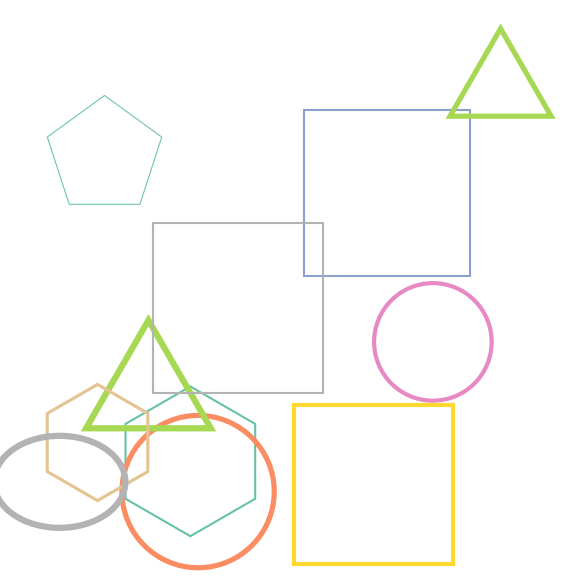[{"shape": "pentagon", "thickness": 0.5, "radius": 0.52, "center": [0.181, 0.73]}, {"shape": "hexagon", "thickness": 1, "radius": 0.65, "center": [0.33, 0.2]}, {"shape": "circle", "thickness": 2.5, "radius": 0.66, "center": [0.343, 0.148]}, {"shape": "square", "thickness": 1, "radius": 0.72, "center": [0.669, 0.665]}, {"shape": "circle", "thickness": 2, "radius": 0.51, "center": [0.75, 0.407]}, {"shape": "triangle", "thickness": 3, "radius": 0.62, "center": [0.257, 0.32]}, {"shape": "triangle", "thickness": 2.5, "radius": 0.51, "center": [0.867, 0.848]}, {"shape": "square", "thickness": 2, "radius": 0.69, "center": [0.646, 0.161]}, {"shape": "hexagon", "thickness": 1.5, "radius": 0.5, "center": [0.169, 0.233]}, {"shape": "square", "thickness": 1, "radius": 0.74, "center": [0.412, 0.466]}, {"shape": "oval", "thickness": 3, "radius": 0.57, "center": [0.103, 0.165]}]